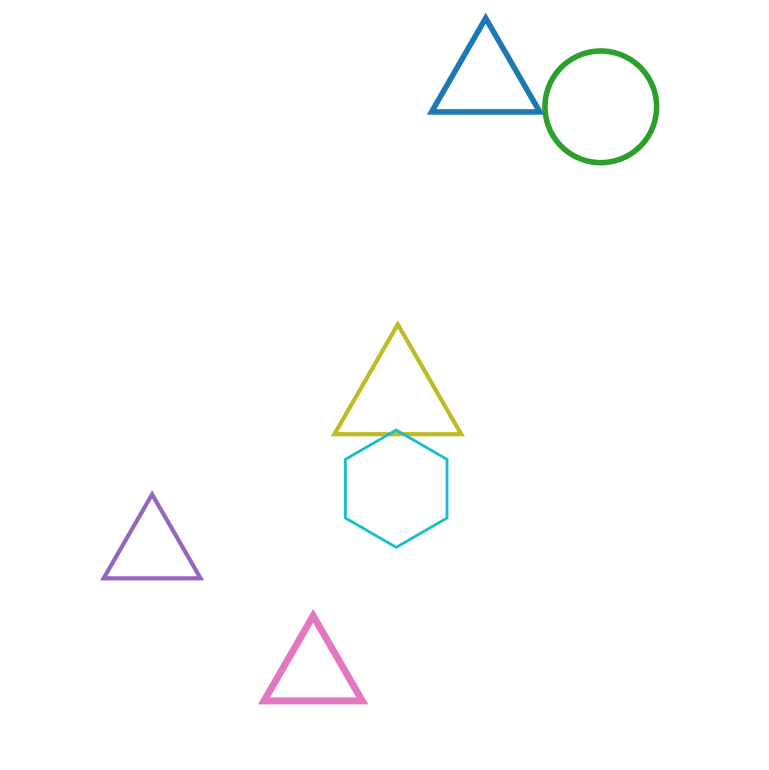[{"shape": "triangle", "thickness": 2, "radius": 0.41, "center": [0.631, 0.895]}, {"shape": "circle", "thickness": 2, "radius": 0.36, "center": [0.78, 0.861]}, {"shape": "triangle", "thickness": 1.5, "radius": 0.36, "center": [0.198, 0.285]}, {"shape": "triangle", "thickness": 2.5, "radius": 0.37, "center": [0.407, 0.127]}, {"shape": "triangle", "thickness": 1.5, "radius": 0.48, "center": [0.517, 0.484]}, {"shape": "hexagon", "thickness": 1, "radius": 0.38, "center": [0.515, 0.365]}]